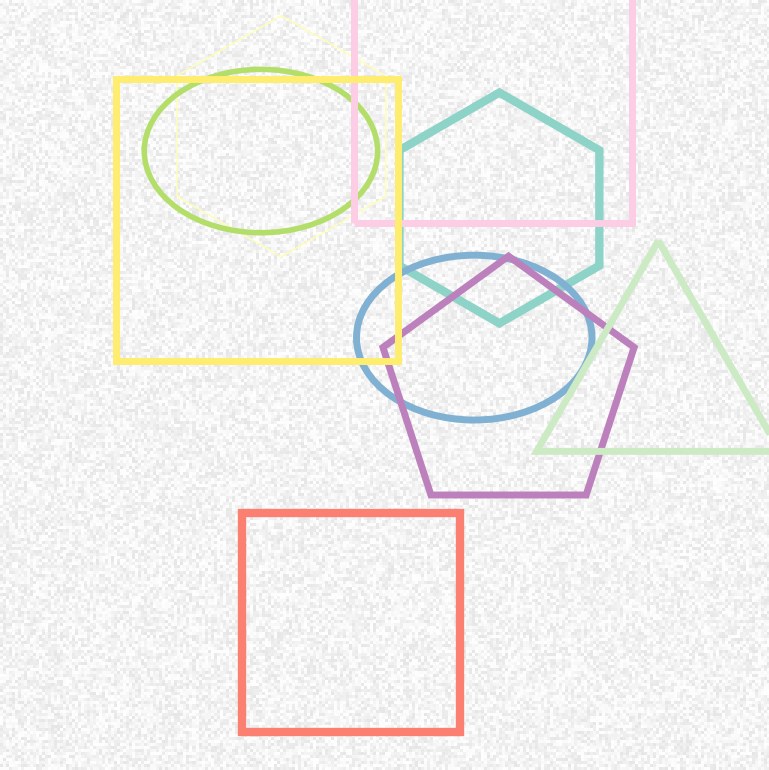[{"shape": "hexagon", "thickness": 3, "radius": 0.75, "center": [0.649, 0.73]}, {"shape": "hexagon", "thickness": 0.5, "radius": 0.78, "center": [0.365, 0.823]}, {"shape": "square", "thickness": 3, "radius": 0.71, "center": [0.456, 0.191]}, {"shape": "oval", "thickness": 2.5, "radius": 0.76, "center": [0.616, 0.562]}, {"shape": "oval", "thickness": 2, "radius": 0.76, "center": [0.339, 0.804]}, {"shape": "square", "thickness": 2.5, "radius": 0.9, "center": [0.64, 0.892]}, {"shape": "pentagon", "thickness": 2.5, "radius": 0.86, "center": [0.66, 0.496]}, {"shape": "triangle", "thickness": 2.5, "radius": 0.91, "center": [0.855, 0.505]}, {"shape": "square", "thickness": 2.5, "radius": 0.92, "center": [0.333, 0.714]}]